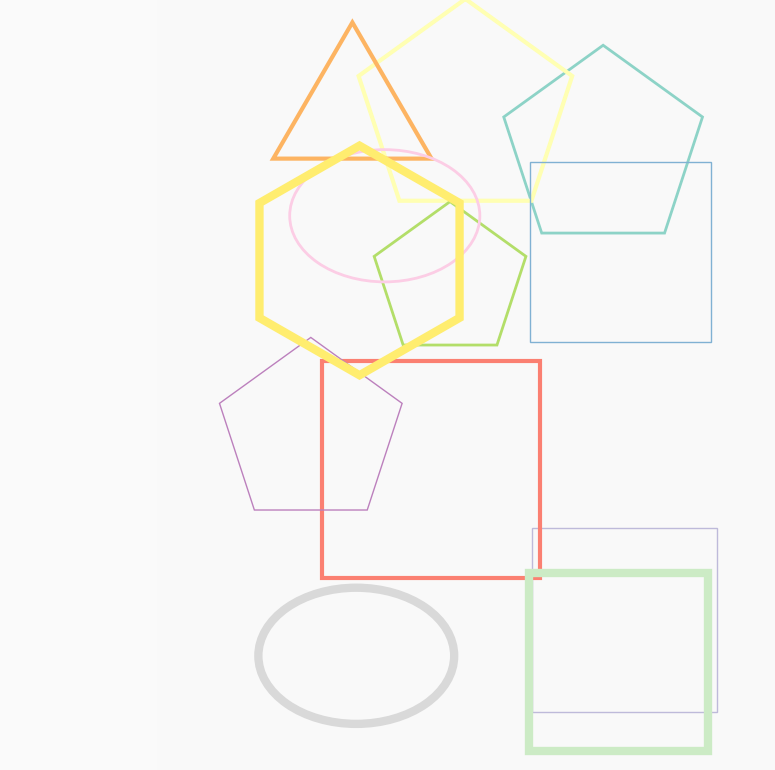[{"shape": "pentagon", "thickness": 1, "radius": 0.67, "center": [0.778, 0.806]}, {"shape": "pentagon", "thickness": 1.5, "radius": 0.72, "center": [0.601, 0.856]}, {"shape": "square", "thickness": 0.5, "radius": 0.6, "center": [0.805, 0.194]}, {"shape": "square", "thickness": 1.5, "radius": 0.7, "center": [0.556, 0.39]}, {"shape": "square", "thickness": 0.5, "radius": 0.58, "center": [0.801, 0.672]}, {"shape": "triangle", "thickness": 1.5, "radius": 0.59, "center": [0.455, 0.853]}, {"shape": "pentagon", "thickness": 1, "radius": 0.51, "center": [0.581, 0.635]}, {"shape": "oval", "thickness": 1, "radius": 0.61, "center": [0.496, 0.72]}, {"shape": "oval", "thickness": 3, "radius": 0.63, "center": [0.46, 0.148]}, {"shape": "pentagon", "thickness": 0.5, "radius": 0.62, "center": [0.401, 0.438]}, {"shape": "square", "thickness": 3, "radius": 0.58, "center": [0.798, 0.14]}, {"shape": "hexagon", "thickness": 3, "radius": 0.75, "center": [0.464, 0.662]}]